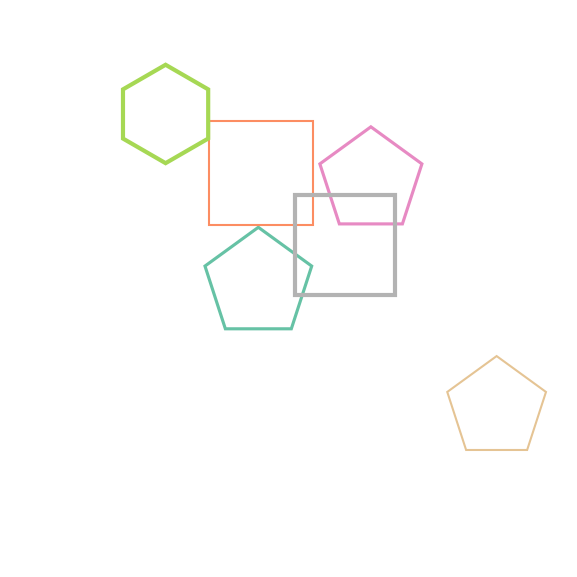[{"shape": "pentagon", "thickness": 1.5, "radius": 0.49, "center": [0.447, 0.508]}, {"shape": "square", "thickness": 1, "radius": 0.45, "center": [0.452, 0.699]}, {"shape": "pentagon", "thickness": 1.5, "radius": 0.46, "center": [0.642, 0.687]}, {"shape": "hexagon", "thickness": 2, "radius": 0.43, "center": [0.287, 0.802]}, {"shape": "pentagon", "thickness": 1, "radius": 0.45, "center": [0.86, 0.293]}, {"shape": "square", "thickness": 2, "radius": 0.43, "center": [0.597, 0.575]}]